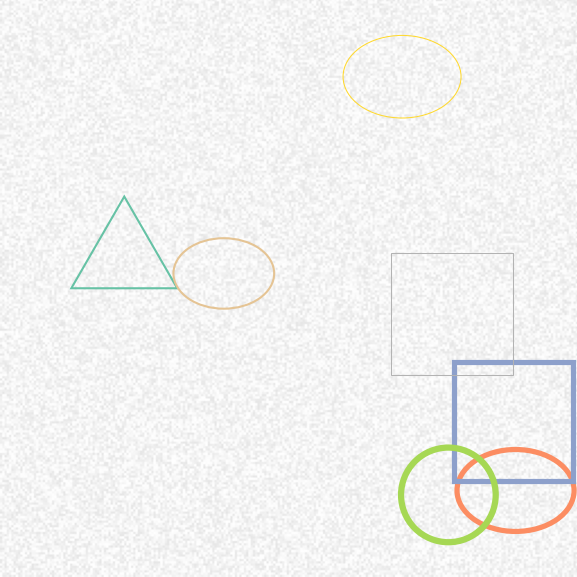[{"shape": "triangle", "thickness": 1, "radius": 0.53, "center": [0.215, 0.553]}, {"shape": "oval", "thickness": 2.5, "radius": 0.51, "center": [0.893, 0.15]}, {"shape": "square", "thickness": 2.5, "radius": 0.52, "center": [0.889, 0.269]}, {"shape": "circle", "thickness": 3, "radius": 0.41, "center": [0.776, 0.142]}, {"shape": "oval", "thickness": 0.5, "radius": 0.51, "center": [0.696, 0.866]}, {"shape": "oval", "thickness": 1, "radius": 0.44, "center": [0.388, 0.526]}, {"shape": "square", "thickness": 0.5, "radius": 0.53, "center": [0.783, 0.455]}]